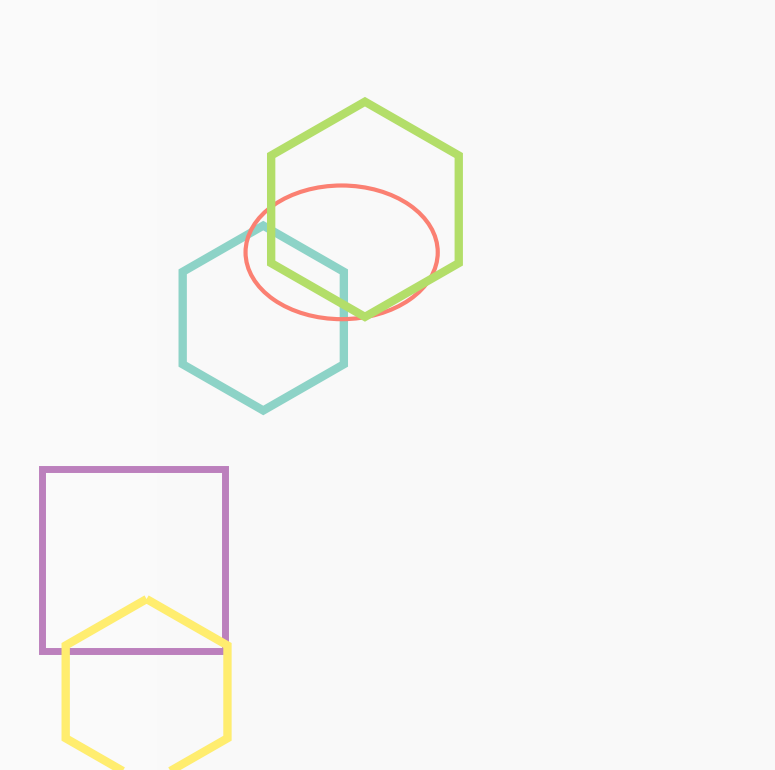[{"shape": "hexagon", "thickness": 3, "radius": 0.6, "center": [0.34, 0.587]}, {"shape": "oval", "thickness": 1.5, "radius": 0.62, "center": [0.441, 0.672]}, {"shape": "hexagon", "thickness": 3, "radius": 0.7, "center": [0.471, 0.728]}, {"shape": "square", "thickness": 2.5, "radius": 0.59, "center": [0.172, 0.273]}, {"shape": "hexagon", "thickness": 3, "radius": 0.6, "center": [0.189, 0.102]}]